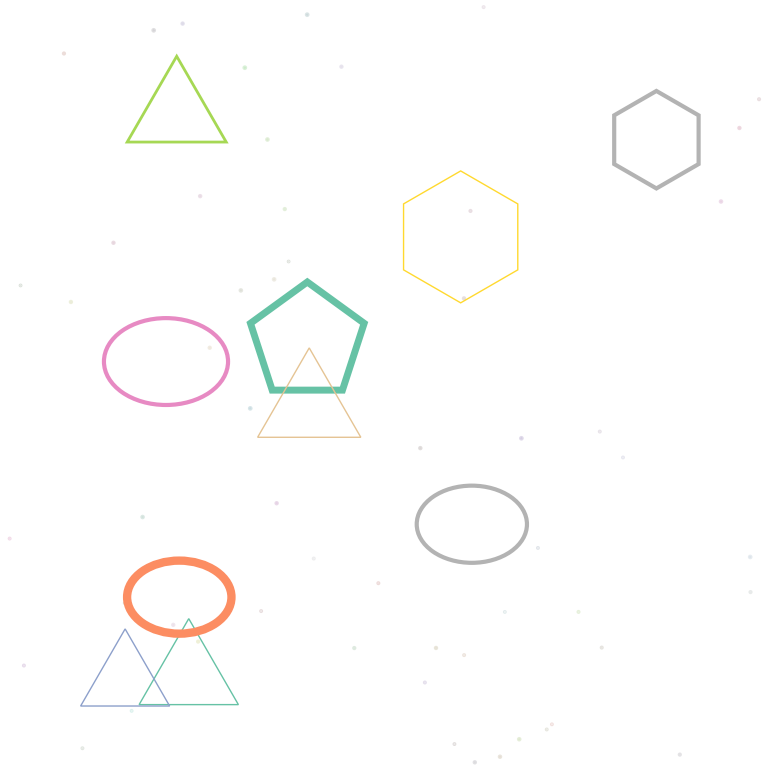[{"shape": "triangle", "thickness": 0.5, "radius": 0.37, "center": [0.245, 0.122]}, {"shape": "pentagon", "thickness": 2.5, "radius": 0.39, "center": [0.399, 0.556]}, {"shape": "oval", "thickness": 3, "radius": 0.34, "center": [0.233, 0.224]}, {"shape": "triangle", "thickness": 0.5, "radius": 0.33, "center": [0.163, 0.116]}, {"shape": "oval", "thickness": 1.5, "radius": 0.4, "center": [0.216, 0.53]}, {"shape": "triangle", "thickness": 1, "radius": 0.37, "center": [0.229, 0.853]}, {"shape": "hexagon", "thickness": 0.5, "radius": 0.43, "center": [0.598, 0.692]}, {"shape": "triangle", "thickness": 0.5, "radius": 0.39, "center": [0.402, 0.471]}, {"shape": "oval", "thickness": 1.5, "radius": 0.36, "center": [0.613, 0.319]}, {"shape": "hexagon", "thickness": 1.5, "radius": 0.32, "center": [0.852, 0.819]}]